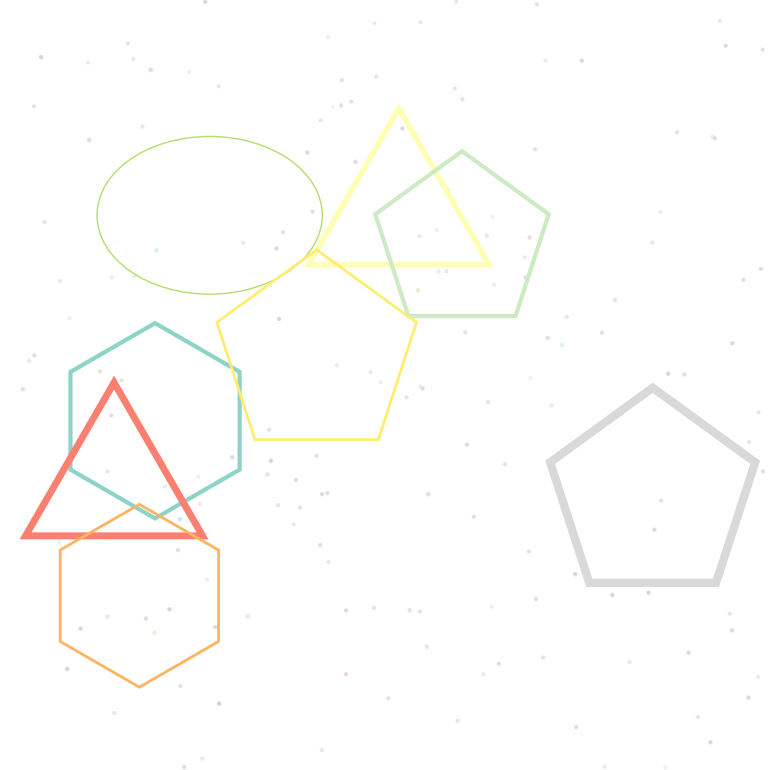[{"shape": "hexagon", "thickness": 1.5, "radius": 0.63, "center": [0.201, 0.454]}, {"shape": "triangle", "thickness": 2, "radius": 0.68, "center": [0.518, 0.724]}, {"shape": "triangle", "thickness": 2.5, "radius": 0.66, "center": [0.148, 0.37]}, {"shape": "hexagon", "thickness": 1, "radius": 0.59, "center": [0.181, 0.226]}, {"shape": "oval", "thickness": 0.5, "radius": 0.73, "center": [0.272, 0.72]}, {"shape": "pentagon", "thickness": 3, "radius": 0.7, "center": [0.848, 0.356]}, {"shape": "pentagon", "thickness": 1.5, "radius": 0.59, "center": [0.6, 0.685]}, {"shape": "pentagon", "thickness": 1, "radius": 0.68, "center": [0.411, 0.539]}]